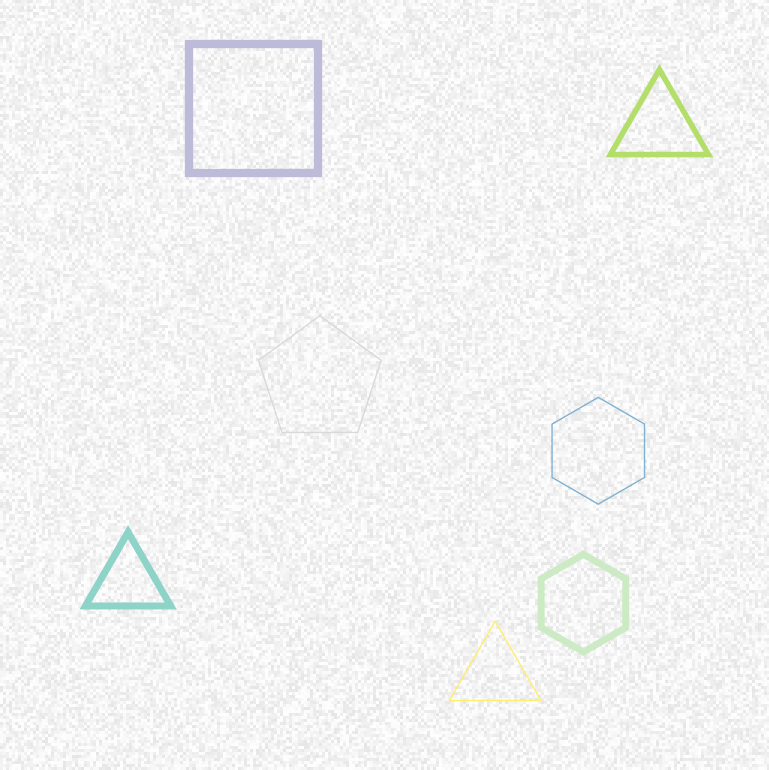[{"shape": "triangle", "thickness": 2.5, "radius": 0.32, "center": [0.166, 0.245]}, {"shape": "square", "thickness": 3, "radius": 0.42, "center": [0.329, 0.859]}, {"shape": "hexagon", "thickness": 0.5, "radius": 0.35, "center": [0.777, 0.415]}, {"shape": "triangle", "thickness": 2, "radius": 0.37, "center": [0.856, 0.836]}, {"shape": "pentagon", "thickness": 0.5, "radius": 0.42, "center": [0.415, 0.506]}, {"shape": "hexagon", "thickness": 2.5, "radius": 0.32, "center": [0.758, 0.217]}, {"shape": "triangle", "thickness": 0.5, "radius": 0.34, "center": [0.643, 0.125]}]